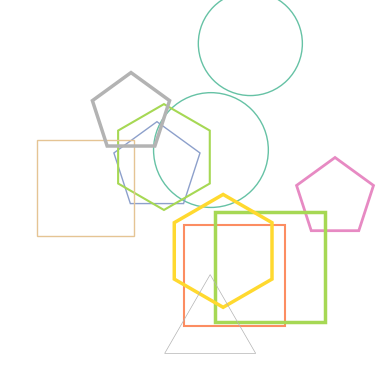[{"shape": "circle", "thickness": 1, "radius": 0.68, "center": [0.65, 0.887]}, {"shape": "circle", "thickness": 1, "radius": 0.75, "center": [0.548, 0.61]}, {"shape": "square", "thickness": 1.5, "radius": 0.66, "center": [0.61, 0.284]}, {"shape": "pentagon", "thickness": 1, "radius": 0.59, "center": [0.408, 0.566]}, {"shape": "pentagon", "thickness": 2, "radius": 0.53, "center": [0.87, 0.486]}, {"shape": "square", "thickness": 2.5, "radius": 0.71, "center": [0.702, 0.306]}, {"shape": "hexagon", "thickness": 1.5, "radius": 0.69, "center": [0.426, 0.592]}, {"shape": "hexagon", "thickness": 2.5, "radius": 0.73, "center": [0.58, 0.348]}, {"shape": "square", "thickness": 1, "radius": 0.63, "center": [0.222, 0.512]}, {"shape": "pentagon", "thickness": 2.5, "radius": 0.53, "center": [0.34, 0.706]}, {"shape": "triangle", "thickness": 0.5, "radius": 0.68, "center": [0.546, 0.15]}]